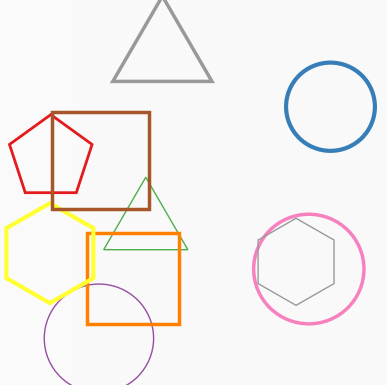[{"shape": "pentagon", "thickness": 2, "radius": 0.56, "center": [0.131, 0.59]}, {"shape": "circle", "thickness": 3, "radius": 0.57, "center": [0.853, 0.723]}, {"shape": "triangle", "thickness": 1, "radius": 0.63, "center": [0.376, 0.414]}, {"shape": "circle", "thickness": 1, "radius": 0.71, "center": [0.255, 0.121]}, {"shape": "square", "thickness": 2.5, "radius": 0.59, "center": [0.343, 0.276]}, {"shape": "hexagon", "thickness": 3, "radius": 0.65, "center": [0.129, 0.342]}, {"shape": "square", "thickness": 2.5, "radius": 0.63, "center": [0.259, 0.583]}, {"shape": "circle", "thickness": 2.5, "radius": 0.71, "center": [0.797, 0.301]}, {"shape": "triangle", "thickness": 2.5, "radius": 0.74, "center": [0.419, 0.862]}, {"shape": "hexagon", "thickness": 1, "radius": 0.57, "center": [0.764, 0.32]}]